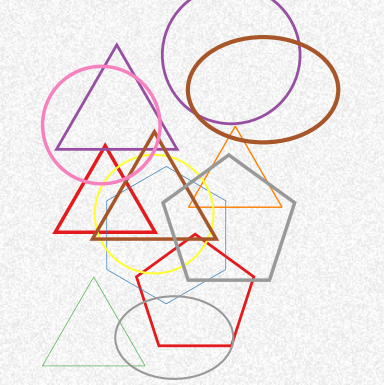[{"shape": "pentagon", "thickness": 2, "radius": 0.8, "center": [0.507, 0.231]}, {"shape": "triangle", "thickness": 2.5, "radius": 0.75, "center": [0.273, 0.472]}, {"shape": "hexagon", "thickness": 0.5, "radius": 0.89, "center": [0.432, 0.389]}, {"shape": "triangle", "thickness": 0.5, "radius": 0.77, "center": [0.243, 0.127]}, {"shape": "triangle", "thickness": 2, "radius": 0.9, "center": [0.303, 0.703]}, {"shape": "circle", "thickness": 2, "radius": 0.89, "center": [0.6, 0.857]}, {"shape": "triangle", "thickness": 1, "radius": 0.7, "center": [0.611, 0.532]}, {"shape": "circle", "thickness": 1.5, "radius": 0.77, "center": [0.4, 0.444]}, {"shape": "triangle", "thickness": 2.5, "radius": 0.93, "center": [0.401, 0.472]}, {"shape": "oval", "thickness": 3, "radius": 0.98, "center": [0.683, 0.767]}, {"shape": "circle", "thickness": 2.5, "radius": 0.76, "center": [0.263, 0.675]}, {"shape": "oval", "thickness": 1.5, "radius": 0.77, "center": [0.453, 0.123]}, {"shape": "pentagon", "thickness": 2.5, "radius": 0.9, "center": [0.594, 0.418]}]